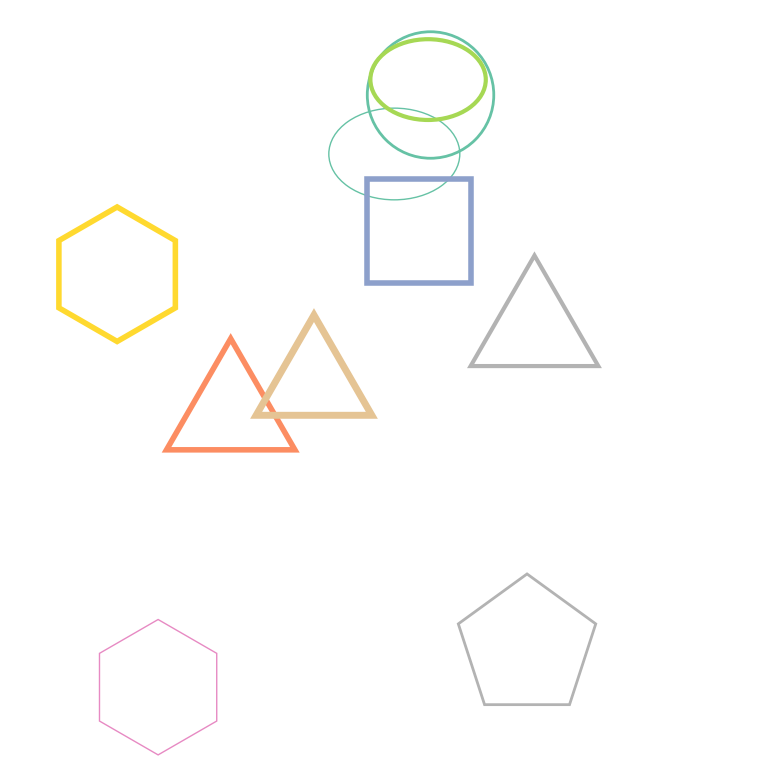[{"shape": "oval", "thickness": 0.5, "radius": 0.43, "center": [0.512, 0.8]}, {"shape": "circle", "thickness": 1, "radius": 0.41, "center": [0.559, 0.877]}, {"shape": "triangle", "thickness": 2, "radius": 0.48, "center": [0.3, 0.464]}, {"shape": "square", "thickness": 2, "radius": 0.34, "center": [0.544, 0.7]}, {"shape": "hexagon", "thickness": 0.5, "radius": 0.44, "center": [0.205, 0.108]}, {"shape": "oval", "thickness": 1.5, "radius": 0.37, "center": [0.556, 0.897]}, {"shape": "hexagon", "thickness": 2, "radius": 0.44, "center": [0.152, 0.644]}, {"shape": "triangle", "thickness": 2.5, "radius": 0.43, "center": [0.408, 0.504]}, {"shape": "pentagon", "thickness": 1, "radius": 0.47, "center": [0.684, 0.161]}, {"shape": "triangle", "thickness": 1.5, "radius": 0.48, "center": [0.694, 0.572]}]